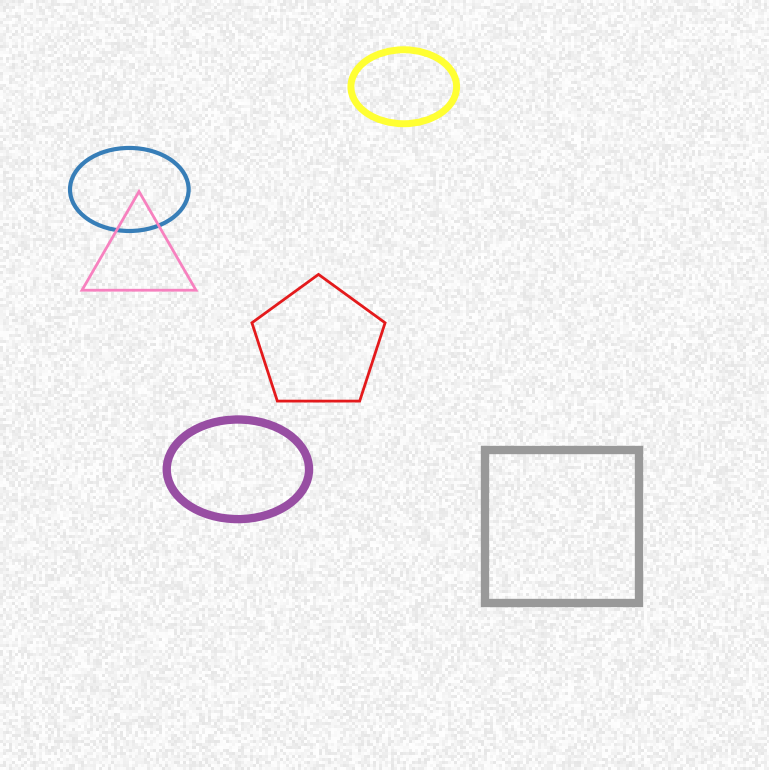[{"shape": "pentagon", "thickness": 1, "radius": 0.45, "center": [0.414, 0.553]}, {"shape": "oval", "thickness": 1.5, "radius": 0.39, "center": [0.168, 0.754]}, {"shape": "oval", "thickness": 3, "radius": 0.46, "center": [0.309, 0.39]}, {"shape": "oval", "thickness": 2.5, "radius": 0.34, "center": [0.524, 0.887]}, {"shape": "triangle", "thickness": 1, "radius": 0.43, "center": [0.181, 0.666]}, {"shape": "square", "thickness": 3, "radius": 0.5, "center": [0.73, 0.316]}]